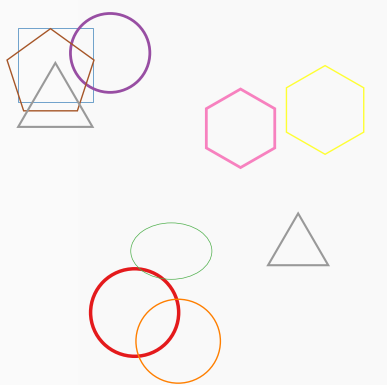[{"shape": "circle", "thickness": 2.5, "radius": 0.57, "center": [0.347, 0.188]}, {"shape": "square", "thickness": 0.5, "radius": 0.48, "center": [0.143, 0.832]}, {"shape": "oval", "thickness": 0.5, "radius": 0.52, "center": [0.442, 0.348]}, {"shape": "circle", "thickness": 2, "radius": 0.51, "center": [0.284, 0.863]}, {"shape": "circle", "thickness": 1, "radius": 0.54, "center": [0.46, 0.114]}, {"shape": "hexagon", "thickness": 1, "radius": 0.58, "center": [0.839, 0.714]}, {"shape": "pentagon", "thickness": 1, "radius": 0.59, "center": [0.13, 0.808]}, {"shape": "hexagon", "thickness": 2, "radius": 0.51, "center": [0.621, 0.667]}, {"shape": "triangle", "thickness": 1.5, "radius": 0.45, "center": [0.769, 0.356]}, {"shape": "triangle", "thickness": 1.5, "radius": 0.55, "center": [0.143, 0.726]}]